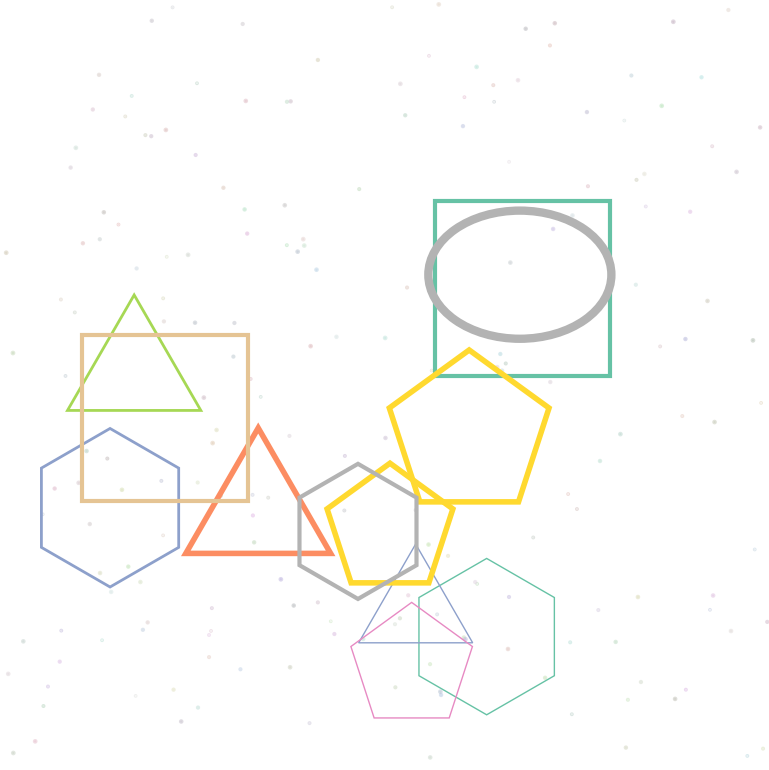[{"shape": "hexagon", "thickness": 0.5, "radius": 0.51, "center": [0.632, 0.173]}, {"shape": "square", "thickness": 1.5, "radius": 0.57, "center": [0.679, 0.626]}, {"shape": "triangle", "thickness": 2, "radius": 0.54, "center": [0.335, 0.336]}, {"shape": "triangle", "thickness": 0.5, "radius": 0.43, "center": [0.54, 0.208]}, {"shape": "hexagon", "thickness": 1, "radius": 0.51, "center": [0.143, 0.341]}, {"shape": "pentagon", "thickness": 0.5, "radius": 0.41, "center": [0.535, 0.135]}, {"shape": "triangle", "thickness": 1, "radius": 0.5, "center": [0.174, 0.517]}, {"shape": "pentagon", "thickness": 2, "radius": 0.55, "center": [0.609, 0.436]}, {"shape": "pentagon", "thickness": 2, "radius": 0.43, "center": [0.506, 0.313]}, {"shape": "square", "thickness": 1.5, "radius": 0.54, "center": [0.214, 0.457]}, {"shape": "hexagon", "thickness": 1.5, "radius": 0.44, "center": [0.465, 0.31]}, {"shape": "oval", "thickness": 3, "radius": 0.59, "center": [0.675, 0.643]}]